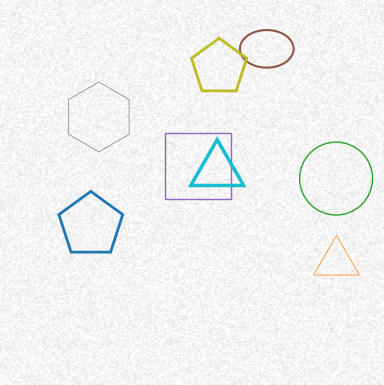[{"shape": "pentagon", "thickness": 2, "radius": 0.44, "center": [0.236, 0.416]}, {"shape": "triangle", "thickness": 0.5, "radius": 0.34, "center": [0.874, 0.32]}, {"shape": "circle", "thickness": 1, "radius": 0.47, "center": [0.873, 0.536]}, {"shape": "square", "thickness": 1, "radius": 0.43, "center": [0.514, 0.569]}, {"shape": "oval", "thickness": 1.5, "radius": 0.35, "center": [0.693, 0.873]}, {"shape": "hexagon", "thickness": 0.5, "radius": 0.45, "center": [0.257, 0.696]}, {"shape": "pentagon", "thickness": 2, "radius": 0.38, "center": [0.569, 0.825]}, {"shape": "triangle", "thickness": 2.5, "radius": 0.4, "center": [0.564, 0.558]}]